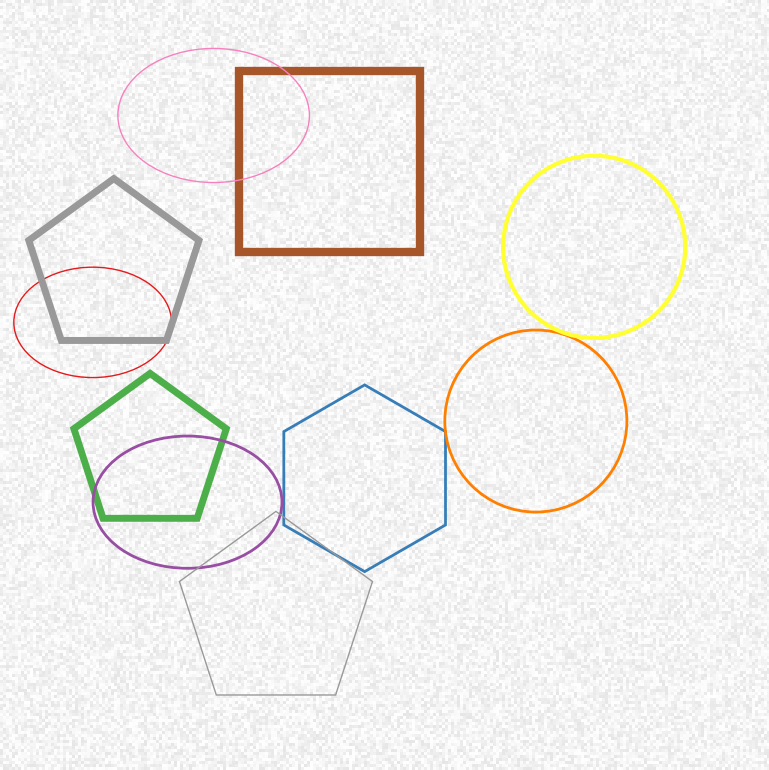[{"shape": "oval", "thickness": 0.5, "radius": 0.51, "center": [0.12, 0.581]}, {"shape": "hexagon", "thickness": 1, "radius": 0.61, "center": [0.474, 0.379]}, {"shape": "pentagon", "thickness": 2.5, "radius": 0.52, "center": [0.195, 0.411]}, {"shape": "oval", "thickness": 1, "radius": 0.61, "center": [0.244, 0.348]}, {"shape": "circle", "thickness": 1, "radius": 0.59, "center": [0.696, 0.453]}, {"shape": "circle", "thickness": 1.5, "radius": 0.59, "center": [0.772, 0.679]}, {"shape": "square", "thickness": 3, "radius": 0.59, "center": [0.428, 0.79]}, {"shape": "oval", "thickness": 0.5, "radius": 0.62, "center": [0.277, 0.85]}, {"shape": "pentagon", "thickness": 2.5, "radius": 0.58, "center": [0.148, 0.652]}, {"shape": "pentagon", "thickness": 0.5, "radius": 0.66, "center": [0.358, 0.204]}]